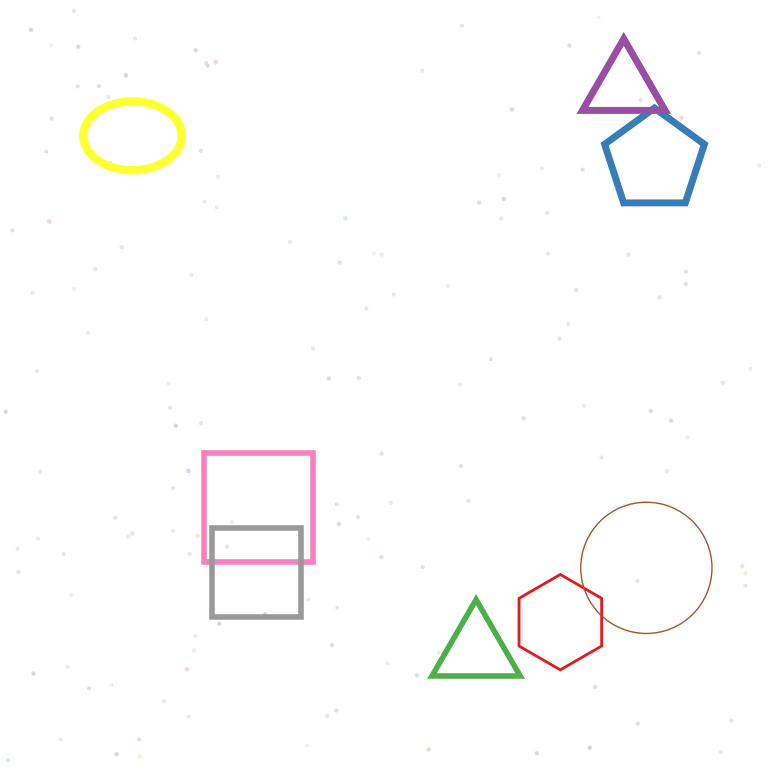[{"shape": "hexagon", "thickness": 1, "radius": 0.31, "center": [0.728, 0.192]}, {"shape": "pentagon", "thickness": 2.5, "radius": 0.34, "center": [0.85, 0.792]}, {"shape": "triangle", "thickness": 2, "radius": 0.33, "center": [0.618, 0.155]}, {"shape": "triangle", "thickness": 2.5, "radius": 0.31, "center": [0.81, 0.888]}, {"shape": "oval", "thickness": 3, "radius": 0.32, "center": [0.172, 0.824]}, {"shape": "circle", "thickness": 0.5, "radius": 0.43, "center": [0.839, 0.263]}, {"shape": "square", "thickness": 2, "radius": 0.35, "center": [0.335, 0.341]}, {"shape": "square", "thickness": 2, "radius": 0.29, "center": [0.333, 0.257]}]